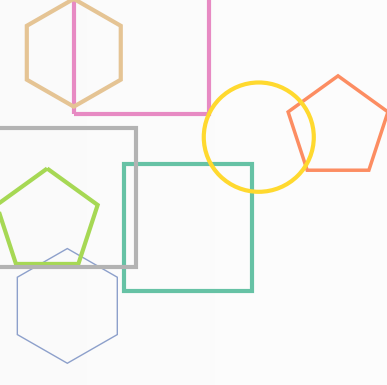[{"shape": "square", "thickness": 3, "radius": 0.82, "center": [0.485, 0.409]}, {"shape": "pentagon", "thickness": 2.5, "radius": 0.68, "center": [0.872, 0.667]}, {"shape": "hexagon", "thickness": 1, "radius": 0.74, "center": [0.174, 0.205]}, {"shape": "square", "thickness": 3, "radius": 0.87, "center": [0.365, 0.878]}, {"shape": "pentagon", "thickness": 3, "radius": 0.69, "center": [0.122, 0.425]}, {"shape": "circle", "thickness": 3, "radius": 0.71, "center": [0.668, 0.644]}, {"shape": "hexagon", "thickness": 3, "radius": 0.7, "center": [0.19, 0.863]}, {"shape": "square", "thickness": 3, "radius": 0.9, "center": [0.172, 0.487]}]